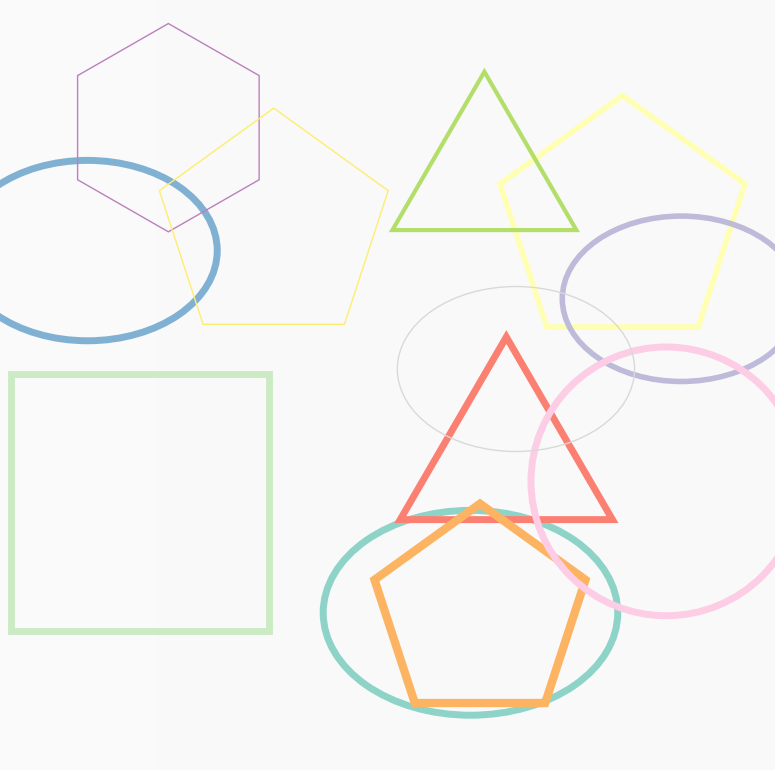[{"shape": "oval", "thickness": 2.5, "radius": 0.95, "center": [0.607, 0.204]}, {"shape": "pentagon", "thickness": 2, "radius": 0.83, "center": [0.803, 0.71]}, {"shape": "oval", "thickness": 2, "radius": 0.77, "center": [0.879, 0.612]}, {"shape": "triangle", "thickness": 2.5, "radius": 0.79, "center": [0.653, 0.404]}, {"shape": "oval", "thickness": 2.5, "radius": 0.84, "center": [0.113, 0.675]}, {"shape": "pentagon", "thickness": 3, "radius": 0.72, "center": [0.619, 0.203]}, {"shape": "triangle", "thickness": 1.5, "radius": 0.69, "center": [0.625, 0.77]}, {"shape": "circle", "thickness": 2.5, "radius": 0.87, "center": [0.86, 0.375]}, {"shape": "oval", "thickness": 0.5, "radius": 0.77, "center": [0.666, 0.521]}, {"shape": "hexagon", "thickness": 0.5, "radius": 0.68, "center": [0.217, 0.834]}, {"shape": "square", "thickness": 2.5, "radius": 0.83, "center": [0.181, 0.347]}, {"shape": "pentagon", "thickness": 0.5, "radius": 0.78, "center": [0.353, 0.704]}]